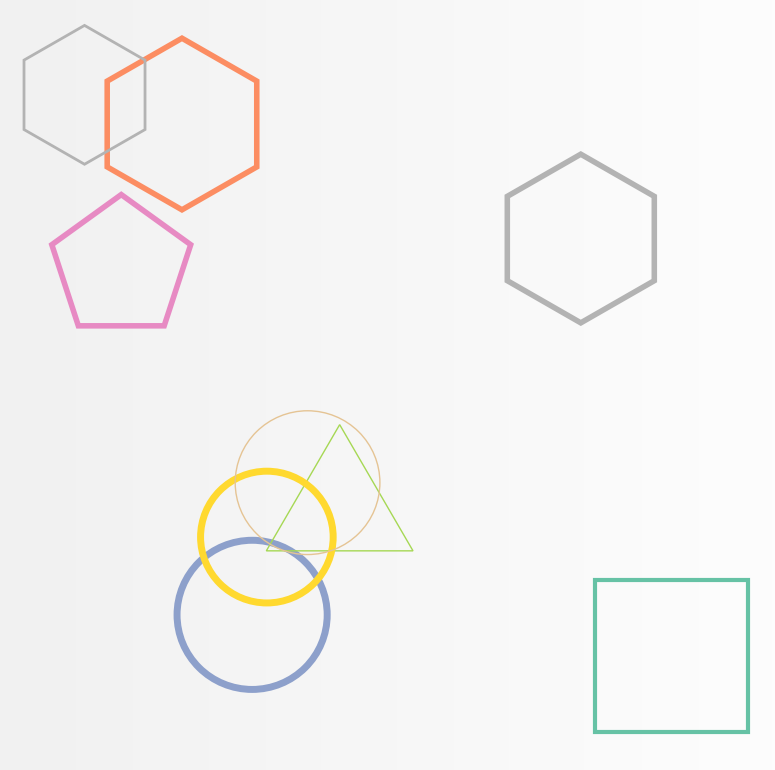[{"shape": "square", "thickness": 1.5, "radius": 0.49, "center": [0.866, 0.148]}, {"shape": "hexagon", "thickness": 2, "radius": 0.56, "center": [0.235, 0.839]}, {"shape": "circle", "thickness": 2.5, "radius": 0.48, "center": [0.325, 0.201]}, {"shape": "pentagon", "thickness": 2, "radius": 0.47, "center": [0.156, 0.653]}, {"shape": "triangle", "thickness": 0.5, "radius": 0.55, "center": [0.438, 0.339]}, {"shape": "circle", "thickness": 2.5, "radius": 0.43, "center": [0.344, 0.303]}, {"shape": "circle", "thickness": 0.5, "radius": 0.47, "center": [0.397, 0.373]}, {"shape": "hexagon", "thickness": 1, "radius": 0.45, "center": [0.109, 0.877]}, {"shape": "hexagon", "thickness": 2, "radius": 0.55, "center": [0.749, 0.69]}]